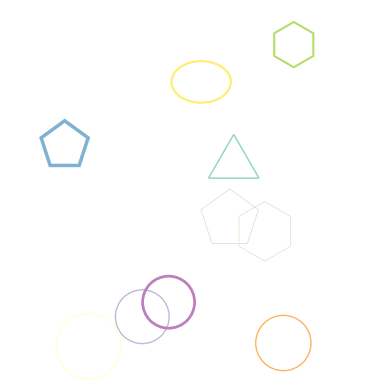[{"shape": "triangle", "thickness": 1, "radius": 0.38, "center": [0.607, 0.575]}, {"shape": "circle", "thickness": 0.5, "radius": 0.42, "center": [0.23, 0.1]}, {"shape": "circle", "thickness": 1, "radius": 0.35, "center": [0.37, 0.177]}, {"shape": "pentagon", "thickness": 2.5, "radius": 0.32, "center": [0.168, 0.622]}, {"shape": "circle", "thickness": 1, "radius": 0.36, "center": [0.736, 0.109]}, {"shape": "hexagon", "thickness": 1.5, "radius": 0.29, "center": [0.763, 0.884]}, {"shape": "pentagon", "thickness": 0.5, "radius": 0.39, "center": [0.597, 0.431]}, {"shape": "circle", "thickness": 2, "radius": 0.34, "center": [0.438, 0.215]}, {"shape": "hexagon", "thickness": 0.5, "radius": 0.39, "center": [0.688, 0.399]}, {"shape": "oval", "thickness": 1.5, "radius": 0.39, "center": [0.523, 0.787]}]